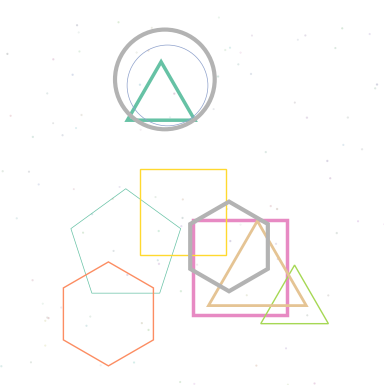[{"shape": "pentagon", "thickness": 0.5, "radius": 0.75, "center": [0.327, 0.36]}, {"shape": "triangle", "thickness": 2.5, "radius": 0.51, "center": [0.418, 0.738]}, {"shape": "hexagon", "thickness": 1, "radius": 0.67, "center": [0.282, 0.185]}, {"shape": "circle", "thickness": 0.5, "radius": 0.52, "center": [0.435, 0.778]}, {"shape": "square", "thickness": 2.5, "radius": 0.61, "center": [0.624, 0.305]}, {"shape": "triangle", "thickness": 1, "radius": 0.51, "center": [0.765, 0.21]}, {"shape": "square", "thickness": 1, "radius": 0.56, "center": [0.475, 0.45]}, {"shape": "triangle", "thickness": 2, "radius": 0.73, "center": [0.668, 0.28]}, {"shape": "circle", "thickness": 3, "radius": 0.65, "center": [0.428, 0.794]}, {"shape": "hexagon", "thickness": 3, "radius": 0.58, "center": [0.595, 0.36]}]